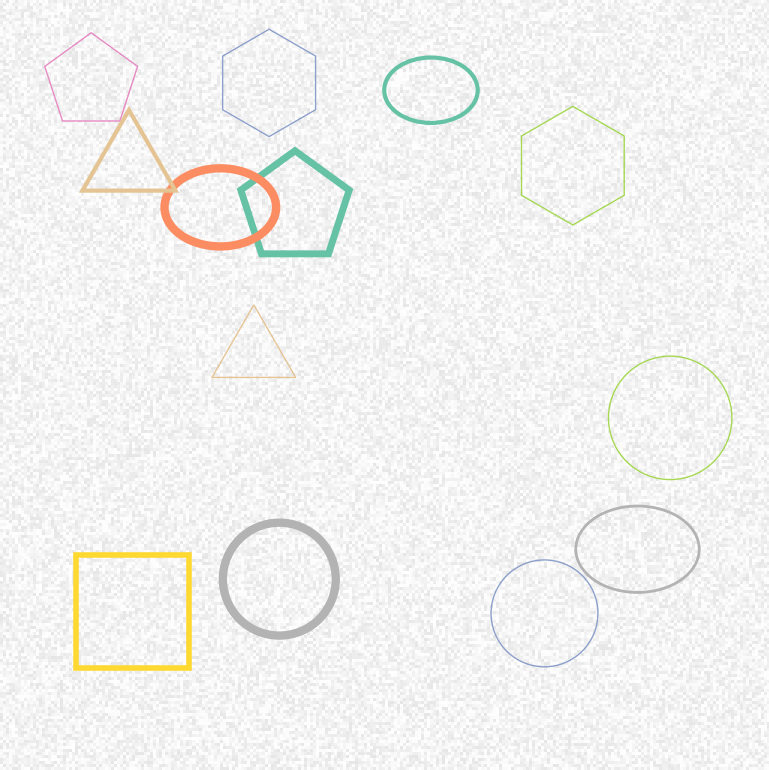[{"shape": "oval", "thickness": 1.5, "radius": 0.3, "center": [0.56, 0.883]}, {"shape": "pentagon", "thickness": 2.5, "radius": 0.37, "center": [0.383, 0.73]}, {"shape": "oval", "thickness": 3, "radius": 0.36, "center": [0.286, 0.731]}, {"shape": "hexagon", "thickness": 0.5, "radius": 0.35, "center": [0.349, 0.892]}, {"shape": "circle", "thickness": 0.5, "radius": 0.35, "center": [0.707, 0.203]}, {"shape": "pentagon", "thickness": 0.5, "radius": 0.32, "center": [0.118, 0.894]}, {"shape": "hexagon", "thickness": 0.5, "radius": 0.39, "center": [0.744, 0.785]}, {"shape": "circle", "thickness": 0.5, "radius": 0.4, "center": [0.87, 0.457]}, {"shape": "square", "thickness": 2, "radius": 0.37, "center": [0.172, 0.206]}, {"shape": "triangle", "thickness": 0.5, "radius": 0.31, "center": [0.33, 0.541]}, {"shape": "triangle", "thickness": 1.5, "radius": 0.35, "center": [0.167, 0.787]}, {"shape": "oval", "thickness": 1, "radius": 0.4, "center": [0.828, 0.287]}, {"shape": "circle", "thickness": 3, "radius": 0.37, "center": [0.363, 0.248]}]